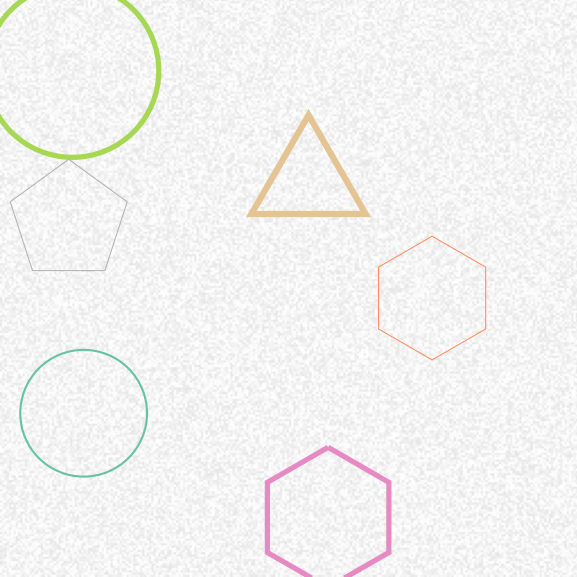[{"shape": "circle", "thickness": 1, "radius": 0.55, "center": [0.145, 0.284]}, {"shape": "hexagon", "thickness": 0.5, "radius": 0.54, "center": [0.748, 0.483]}, {"shape": "hexagon", "thickness": 2.5, "radius": 0.61, "center": [0.568, 0.103]}, {"shape": "circle", "thickness": 2.5, "radius": 0.75, "center": [0.125, 0.876]}, {"shape": "triangle", "thickness": 3, "radius": 0.57, "center": [0.534, 0.686]}, {"shape": "pentagon", "thickness": 0.5, "radius": 0.53, "center": [0.119, 0.617]}]